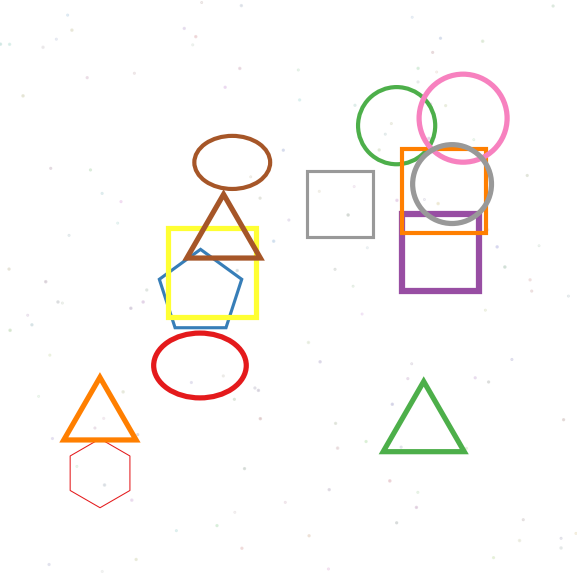[{"shape": "hexagon", "thickness": 0.5, "radius": 0.3, "center": [0.173, 0.18]}, {"shape": "oval", "thickness": 2.5, "radius": 0.4, "center": [0.346, 0.366]}, {"shape": "pentagon", "thickness": 1.5, "radius": 0.38, "center": [0.347, 0.492]}, {"shape": "triangle", "thickness": 2.5, "radius": 0.41, "center": [0.734, 0.258]}, {"shape": "circle", "thickness": 2, "radius": 0.33, "center": [0.687, 0.782]}, {"shape": "square", "thickness": 3, "radius": 0.33, "center": [0.763, 0.562]}, {"shape": "square", "thickness": 2, "radius": 0.36, "center": [0.768, 0.669]}, {"shape": "triangle", "thickness": 2.5, "radius": 0.36, "center": [0.173, 0.273]}, {"shape": "square", "thickness": 2.5, "radius": 0.38, "center": [0.367, 0.527]}, {"shape": "triangle", "thickness": 2.5, "radius": 0.37, "center": [0.387, 0.589]}, {"shape": "oval", "thickness": 2, "radius": 0.33, "center": [0.402, 0.718]}, {"shape": "circle", "thickness": 2.5, "radius": 0.38, "center": [0.802, 0.795]}, {"shape": "circle", "thickness": 2.5, "radius": 0.34, "center": [0.783, 0.68]}, {"shape": "square", "thickness": 1.5, "radius": 0.29, "center": [0.589, 0.646]}]